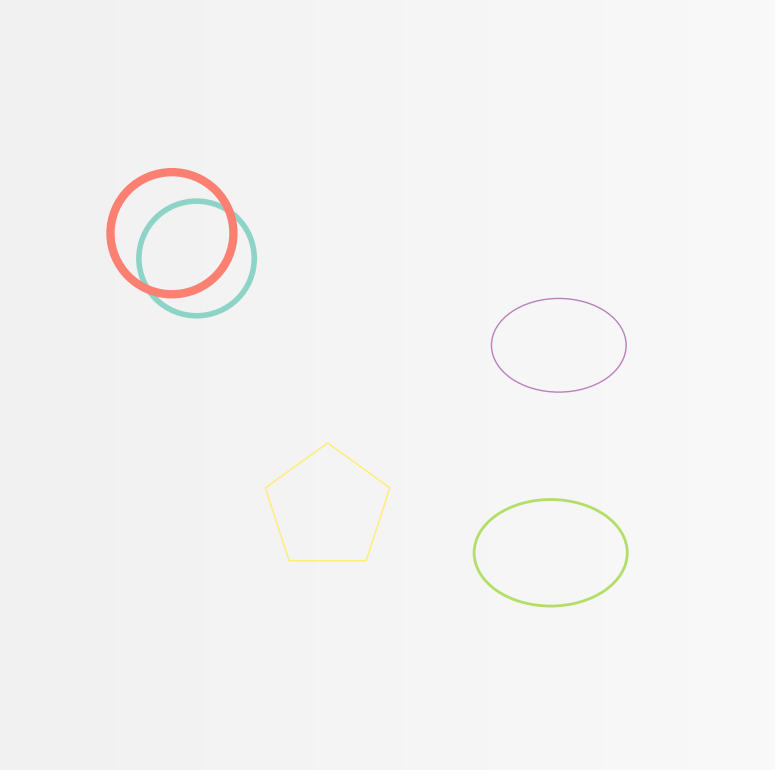[{"shape": "circle", "thickness": 2, "radius": 0.37, "center": [0.254, 0.664]}, {"shape": "circle", "thickness": 3, "radius": 0.4, "center": [0.222, 0.697]}, {"shape": "oval", "thickness": 1, "radius": 0.49, "center": [0.711, 0.282]}, {"shape": "oval", "thickness": 0.5, "radius": 0.43, "center": [0.721, 0.552]}, {"shape": "pentagon", "thickness": 0.5, "radius": 0.42, "center": [0.423, 0.34]}]